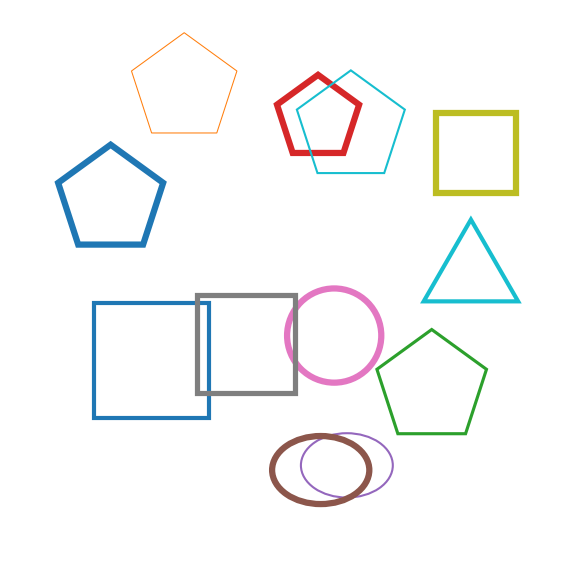[{"shape": "pentagon", "thickness": 3, "radius": 0.48, "center": [0.192, 0.653]}, {"shape": "square", "thickness": 2, "radius": 0.5, "center": [0.262, 0.374]}, {"shape": "pentagon", "thickness": 0.5, "radius": 0.48, "center": [0.319, 0.847]}, {"shape": "pentagon", "thickness": 1.5, "radius": 0.5, "center": [0.748, 0.329]}, {"shape": "pentagon", "thickness": 3, "radius": 0.37, "center": [0.551, 0.795]}, {"shape": "oval", "thickness": 1, "radius": 0.4, "center": [0.601, 0.193]}, {"shape": "oval", "thickness": 3, "radius": 0.42, "center": [0.555, 0.185]}, {"shape": "circle", "thickness": 3, "radius": 0.41, "center": [0.579, 0.418]}, {"shape": "square", "thickness": 2.5, "radius": 0.42, "center": [0.425, 0.403]}, {"shape": "square", "thickness": 3, "radius": 0.34, "center": [0.824, 0.734]}, {"shape": "triangle", "thickness": 2, "radius": 0.47, "center": [0.815, 0.524]}, {"shape": "pentagon", "thickness": 1, "radius": 0.49, "center": [0.608, 0.779]}]